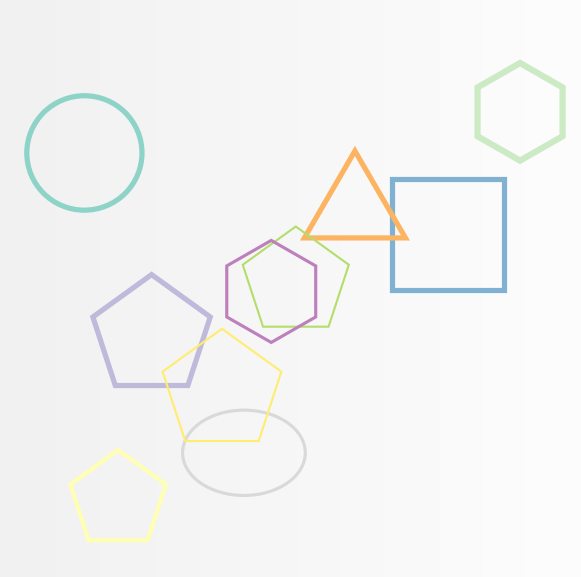[{"shape": "circle", "thickness": 2.5, "radius": 0.5, "center": [0.145, 0.734]}, {"shape": "pentagon", "thickness": 2, "radius": 0.43, "center": [0.203, 0.134]}, {"shape": "pentagon", "thickness": 2.5, "radius": 0.53, "center": [0.261, 0.417]}, {"shape": "square", "thickness": 2.5, "radius": 0.48, "center": [0.771, 0.593]}, {"shape": "triangle", "thickness": 2.5, "radius": 0.5, "center": [0.611, 0.637]}, {"shape": "pentagon", "thickness": 1, "radius": 0.48, "center": [0.509, 0.511]}, {"shape": "oval", "thickness": 1.5, "radius": 0.53, "center": [0.42, 0.215]}, {"shape": "hexagon", "thickness": 1.5, "radius": 0.44, "center": [0.467, 0.494]}, {"shape": "hexagon", "thickness": 3, "radius": 0.42, "center": [0.895, 0.805]}, {"shape": "pentagon", "thickness": 1, "radius": 0.54, "center": [0.382, 0.322]}]